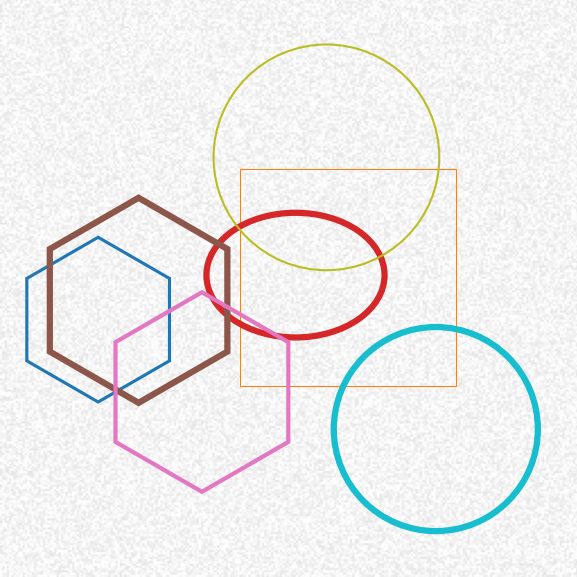[{"shape": "hexagon", "thickness": 1.5, "radius": 0.71, "center": [0.17, 0.446]}, {"shape": "square", "thickness": 0.5, "radius": 0.94, "center": [0.603, 0.519]}, {"shape": "oval", "thickness": 3, "radius": 0.77, "center": [0.512, 0.523]}, {"shape": "hexagon", "thickness": 3, "radius": 0.89, "center": [0.24, 0.479]}, {"shape": "hexagon", "thickness": 2, "radius": 0.86, "center": [0.35, 0.32]}, {"shape": "circle", "thickness": 1, "radius": 0.98, "center": [0.565, 0.727]}, {"shape": "circle", "thickness": 3, "radius": 0.88, "center": [0.755, 0.256]}]